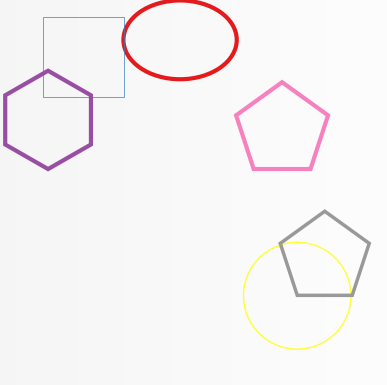[{"shape": "oval", "thickness": 3, "radius": 0.73, "center": [0.465, 0.897]}, {"shape": "square", "thickness": 0.5, "radius": 0.52, "center": [0.215, 0.852]}, {"shape": "hexagon", "thickness": 3, "radius": 0.64, "center": [0.124, 0.689]}, {"shape": "circle", "thickness": 1, "radius": 0.69, "center": [0.767, 0.232]}, {"shape": "pentagon", "thickness": 3, "radius": 0.62, "center": [0.728, 0.662]}, {"shape": "pentagon", "thickness": 2.5, "radius": 0.6, "center": [0.838, 0.331]}]